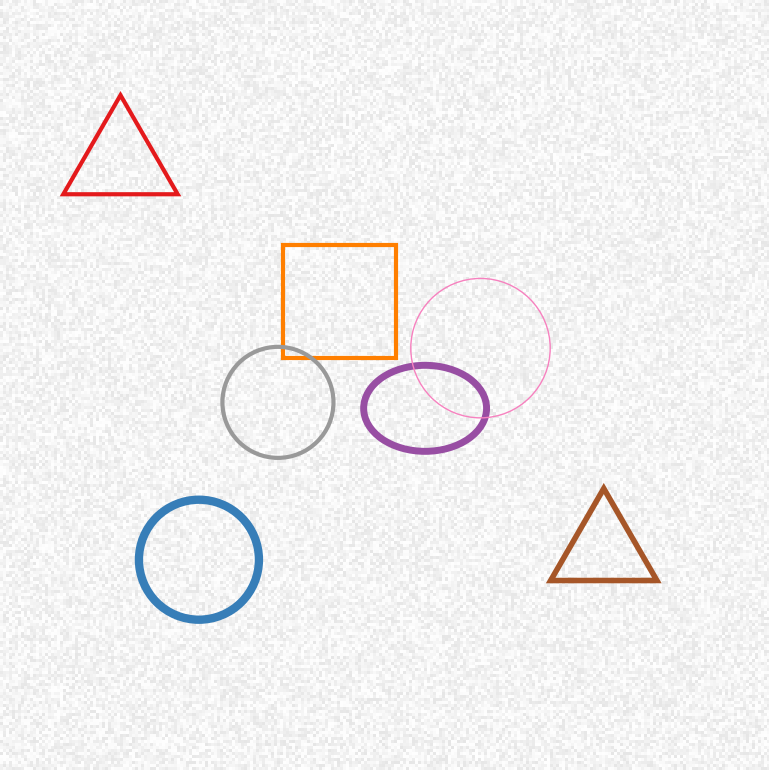[{"shape": "triangle", "thickness": 1.5, "radius": 0.43, "center": [0.156, 0.791]}, {"shape": "circle", "thickness": 3, "radius": 0.39, "center": [0.258, 0.273]}, {"shape": "oval", "thickness": 2.5, "radius": 0.4, "center": [0.552, 0.47]}, {"shape": "square", "thickness": 1.5, "radius": 0.37, "center": [0.441, 0.609]}, {"shape": "triangle", "thickness": 2, "radius": 0.4, "center": [0.784, 0.286]}, {"shape": "circle", "thickness": 0.5, "radius": 0.45, "center": [0.624, 0.548]}, {"shape": "circle", "thickness": 1.5, "radius": 0.36, "center": [0.361, 0.477]}]